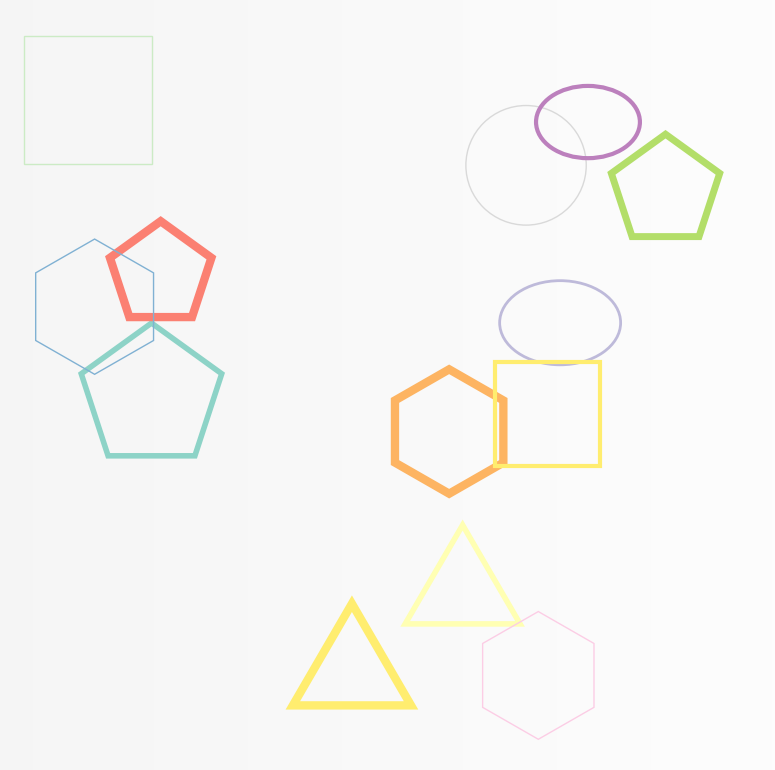[{"shape": "pentagon", "thickness": 2, "radius": 0.48, "center": [0.195, 0.485]}, {"shape": "triangle", "thickness": 2, "radius": 0.43, "center": [0.597, 0.233]}, {"shape": "oval", "thickness": 1, "radius": 0.39, "center": [0.723, 0.581]}, {"shape": "pentagon", "thickness": 3, "radius": 0.34, "center": [0.207, 0.644]}, {"shape": "hexagon", "thickness": 0.5, "radius": 0.44, "center": [0.122, 0.602]}, {"shape": "hexagon", "thickness": 3, "radius": 0.4, "center": [0.58, 0.44]}, {"shape": "pentagon", "thickness": 2.5, "radius": 0.37, "center": [0.859, 0.752]}, {"shape": "hexagon", "thickness": 0.5, "radius": 0.41, "center": [0.695, 0.123]}, {"shape": "circle", "thickness": 0.5, "radius": 0.39, "center": [0.679, 0.785]}, {"shape": "oval", "thickness": 1.5, "radius": 0.34, "center": [0.759, 0.842]}, {"shape": "square", "thickness": 0.5, "radius": 0.41, "center": [0.114, 0.87]}, {"shape": "square", "thickness": 1.5, "radius": 0.34, "center": [0.706, 0.462]}, {"shape": "triangle", "thickness": 3, "radius": 0.44, "center": [0.454, 0.128]}]